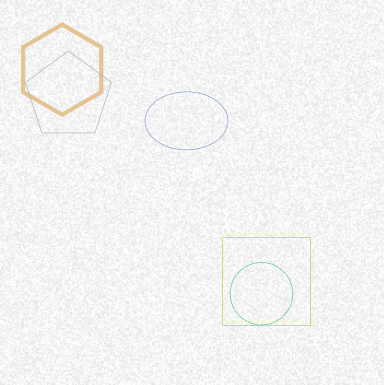[{"shape": "circle", "thickness": 0.5, "radius": 0.41, "center": [0.679, 0.237]}, {"shape": "oval", "thickness": 0.5, "radius": 0.54, "center": [0.484, 0.686]}, {"shape": "square", "thickness": 0.5, "radius": 0.57, "center": [0.691, 0.27]}, {"shape": "hexagon", "thickness": 3, "radius": 0.59, "center": [0.162, 0.819]}, {"shape": "pentagon", "thickness": 0.5, "radius": 0.59, "center": [0.178, 0.75]}]